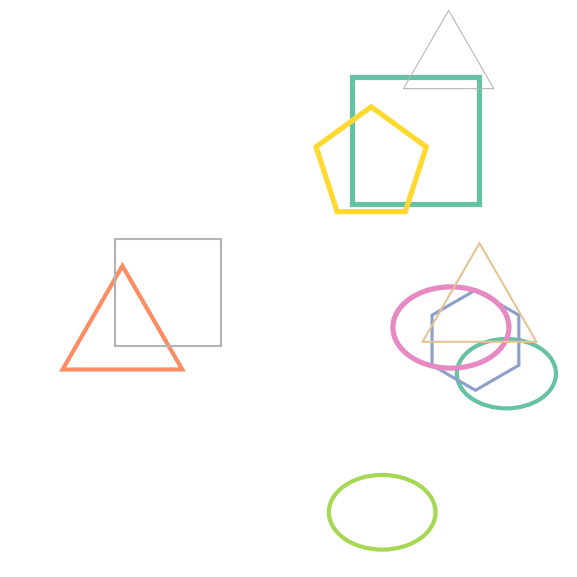[{"shape": "square", "thickness": 2.5, "radius": 0.55, "center": [0.72, 0.756]}, {"shape": "oval", "thickness": 2, "radius": 0.43, "center": [0.877, 0.352]}, {"shape": "triangle", "thickness": 2, "radius": 0.6, "center": [0.212, 0.419]}, {"shape": "hexagon", "thickness": 1.5, "radius": 0.43, "center": [0.823, 0.41]}, {"shape": "oval", "thickness": 2.5, "radius": 0.5, "center": [0.781, 0.432]}, {"shape": "oval", "thickness": 2, "radius": 0.46, "center": [0.662, 0.112]}, {"shape": "pentagon", "thickness": 2.5, "radius": 0.5, "center": [0.643, 0.714]}, {"shape": "triangle", "thickness": 1, "radius": 0.57, "center": [0.83, 0.464]}, {"shape": "triangle", "thickness": 0.5, "radius": 0.45, "center": [0.777, 0.891]}, {"shape": "square", "thickness": 1, "radius": 0.46, "center": [0.291, 0.493]}]